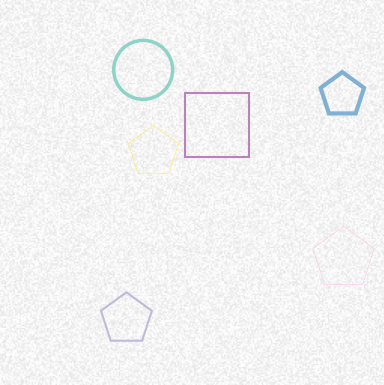[{"shape": "circle", "thickness": 2.5, "radius": 0.38, "center": [0.372, 0.819]}, {"shape": "pentagon", "thickness": 1.5, "radius": 0.35, "center": [0.328, 0.171]}, {"shape": "pentagon", "thickness": 3, "radius": 0.3, "center": [0.889, 0.753]}, {"shape": "pentagon", "thickness": 0.5, "radius": 0.42, "center": [0.892, 0.328]}, {"shape": "square", "thickness": 1.5, "radius": 0.41, "center": [0.563, 0.675]}, {"shape": "pentagon", "thickness": 0.5, "radius": 0.34, "center": [0.399, 0.606]}]